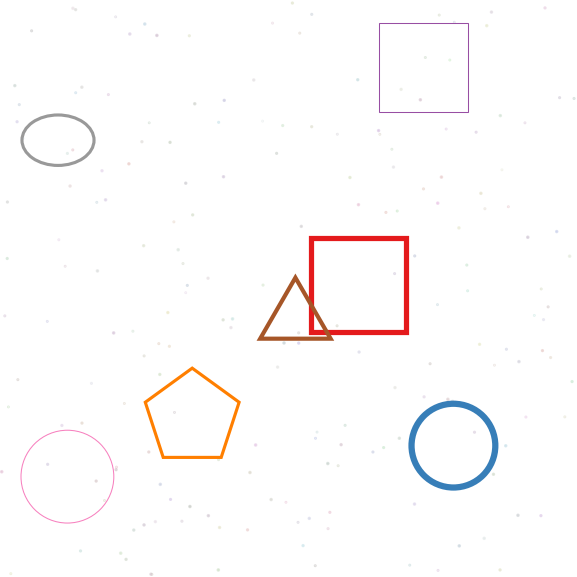[{"shape": "square", "thickness": 2.5, "radius": 0.41, "center": [0.621, 0.506]}, {"shape": "circle", "thickness": 3, "radius": 0.36, "center": [0.785, 0.227]}, {"shape": "square", "thickness": 0.5, "radius": 0.38, "center": [0.734, 0.882]}, {"shape": "pentagon", "thickness": 1.5, "radius": 0.43, "center": [0.333, 0.276]}, {"shape": "triangle", "thickness": 2, "radius": 0.35, "center": [0.512, 0.448]}, {"shape": "circle", "thickness": 0.5, "radius": 0.4, "center": [0.117, 0.174]}, {"shape": "oval", "thickness": 1.5, "radius": 0.31, "center": [0.1, 0.756]}]